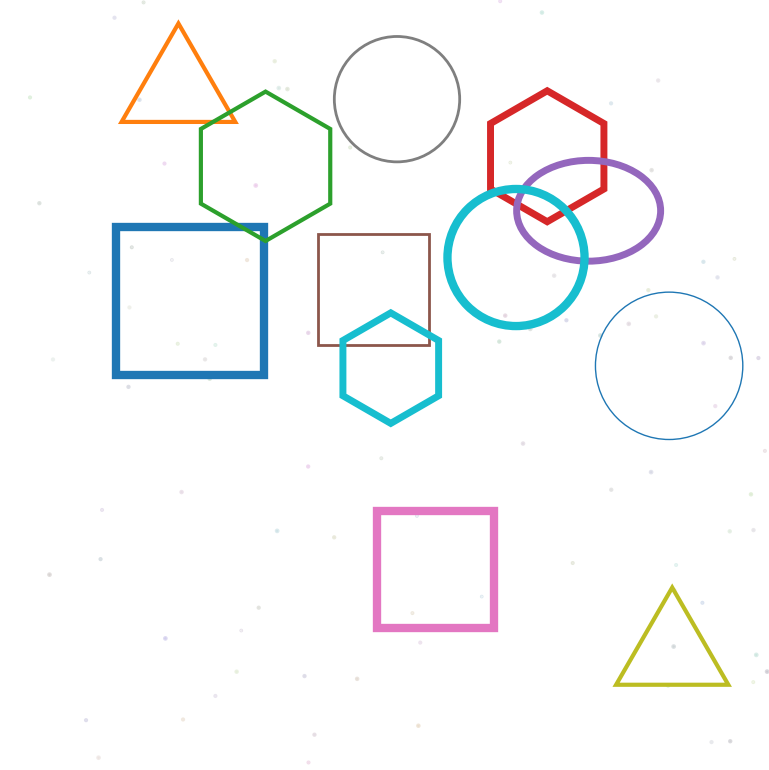[{"shape": "circle", "thickness": 0.5, "radius": 0.48, "center": [0.869, 0.525]}, {"shape": "square", "thickness": 3, "radius": 0.48, "center": [0.247, 0.609]}, {"shape": "triangle", "thickness": 1.5, "radius": 0.43, "center": [0.232, 0.884]}, {"shape": "hexagon", "thickness": 1.5, "radius": 0.49, "center": [0.345, 0.784]}, {"shape": "hexagon", "thickness": 2.5, "radius": 0.43, "center": [0.711, 0.797]}, {"shape": "oval", "thickness": 2.5, "radius": 0.47, "center": [0.764, 0.726]}, {"shape": "square", "thickness": 1, "radius": 0.36, "center": [0.485, 0.624]}, {"shape": "square", "thickness": 3, "radius": 0.38, "center": [0.565, 0.261]}, {"shape": "circle", "thickness": 1, "radius": 0.41, "center": [0.516, 0.871]}, {"shape": "triangle", "thickness": 1.5, "radius": 0.42, "center": [0.873, 0.153]}, {"shape": "circle", "thickness": 3, "radius": 0.45, "center": [0.67, 0.666]}, {"shape": "hexagon", "thickness": 2.5, "radius": 0.36, "center": [0.507, 0.522]}]